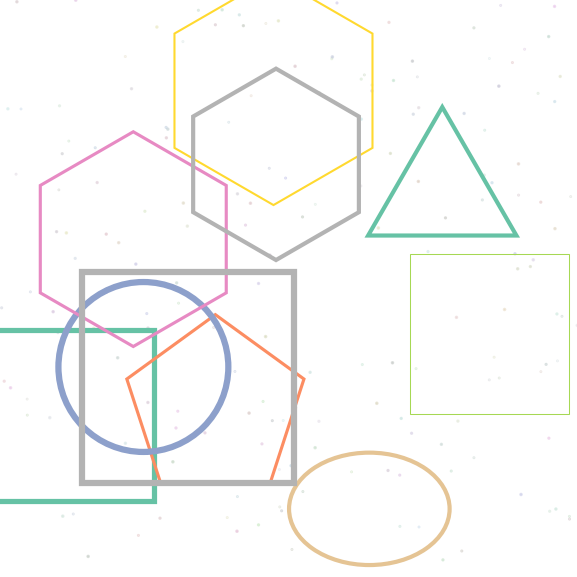[{"shape": "triangle", "thickness": 2, "radius": 0.74, "center": [0.766, 0.665]}, {"shape": "square", "thickness": 2.5, "radius": 0.74, "center": [0.118, 0.28]}, {"shape": "pentagon", "thickness": 1.5, "radius": 0.81, "center": [0.373, 0.293]}, {"shape": "circle", "thickness": 3, "radius": 0.74, "center": [0.248, 0.364]}, {"shape": "hexagon", "thickness": 1.5, "radius": 0.93, "center": [0.231, 0.585]}, {"shape": "square", "thickness": 0.5, "radius": 0.69, "center": [0.847, 0.421]}, {"shape": "hexagon", "thickness": 1, "radius": 0.99, "center": [0.474, 0.842]}, {"shape": "oval", "thickness": 2, "radius": 0.7, "center": [0.64, 0.118]}, {"shape": "hexagon", "thickness": 2, "radius": 0.83, "center": [0.478, 0.715]}, {"shape": "square", "thickness": 3, "radius": 0.91, "center": [0.326, 0.346]}]